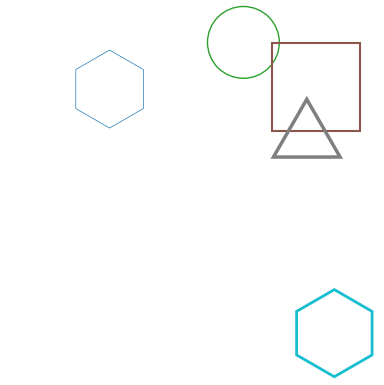[{"shape": "hexagon", "thickness": 0.5, "radius": 0.51, "center": [0.285, 0.769]}, {"shape": "circle", "thickness": 1, "radius": 0.47, "center": [0.632, 0.89]}, {"shape": "square", "thickness": 1.5, "radius": 0.57, "center": [0.821, 0.775]}, {"shape": "triangle", "thickness": 2.5, "radius": 0.5, "center": [0.797, 0.642]}, {"shape": "hexagon", "thickness": 2, "radius": 0.57, "center": [0.868, 0.135]}]